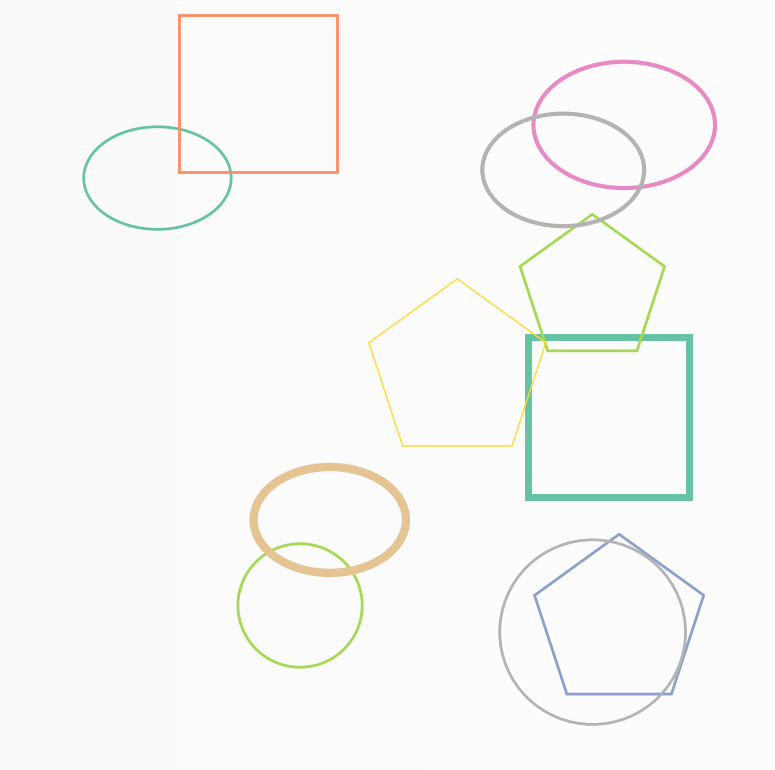[{"shape": "oval", "thickness": 1, "radius": 0.48, "center": [0.203, 0.769]}, {"shape": "square", "thickness": 2.5, "radius": 0.52, "center": [0.785, 0.458]}, {"shape": "square", "thickness": 1, "radius": 0.51, "center": [0.333, 0.878]}, {"shape": "pentagon", "thickness": 1, "radius": 0.57, "center": [0.799, 0.191]}, {"shape": "oval", "thickness": 1.5, "radius": 0.59, "center": [0.805, 0.838]}, {"shape": "pentagon", "thickness": 1, "radius": 0.49, "center": [0.764, 0.624]}, {"shape": "circle", "thickness": 1, "radius": 0.4, "center": [0.387, 0.214]}, {"shape": "pentagon", "thickness": 0.5, "radius": 0.6, "center": [0.59, 0.518]}, {"shape": "oval", "thickness": 3, "radius": 0.49, "center": [0.426, 0.325]}, {"shape": "circle", "thickness": 1, "radius": 0.6, "center": [0.765, 0.179]}, {"shape": "oval", "thickness": 1.5, "radius": 0.52, "center": [0.727, 0.779]}]